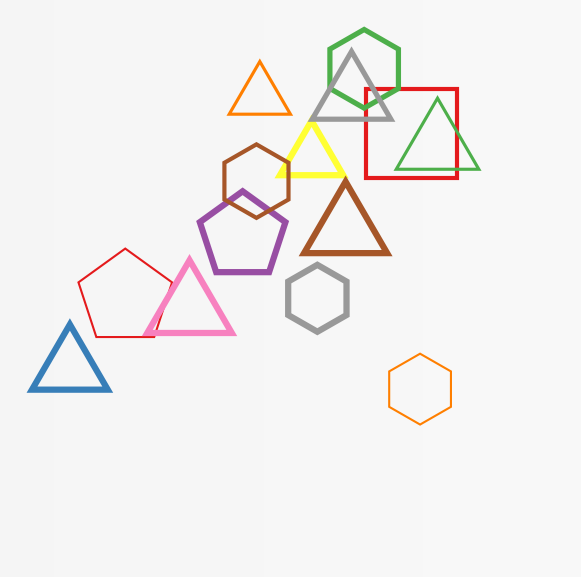[{"shape": "square", "thickness": 2, "radius": 0.39, "center": [0.708, 0.768]}, {"shape": "pentagon", "thickness": 1, "radius": 0.42, "center": [0.216, 0.484]}, {"shape": "triangle", "thickness": 3, "radius": 0.38, "center": [0.12, 0.362]}, {"shape": "hexagon", "thickness": 2.5, "radius": 0.34, "center": [0.627, 0.88]}, {"shape": "triangle", "thickness": 1.5, "radius": 0.41, "center": [0.753, 0.747]}, {"shape": "pentagon", "thickness": 3, "radius": 0.39, "center": [0.417, 0.59]}, {"shape": "triangle", "thickness": 1.5, "radius": 0.3, "center": [0.447, 0.832]}, {"shape": "hexagon", "thickness": 1, "radius": 0.31, "center": [0.723, 0.325]}, {"shape": "triangle", "thickness": 3, "radius": 0.31, "center": [0.536, 0.727]}, {"shape": "hexagon", "thickness": 2, "radius": 0.32, "center": [0.441, 0.685]}, {"shape": "triangle", "thickness": 3, "radius": 0.41, "center": [0.595, 0.602]}, {"shape": "triangle", "thickness": 3, "radius": 0.42, "center": [0.326, 0.465]}, {"shape": "triangle", "thickness": 2.5, "radius": 0.39, "center": [0.605, 0.832]}, {"shape": "hexagon", "thickness": 3, "radius": 0.29, "center": [0.546, 0.483]}]